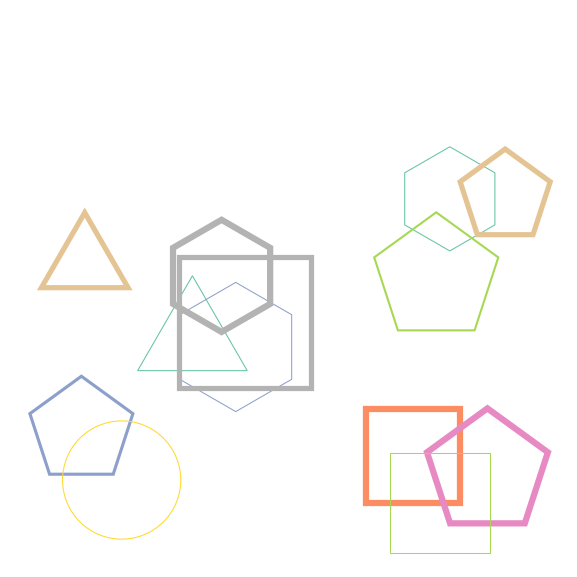[{"shape": "hexagon", "thickness": 0.5, "radius": 0.45, "center": [0.779, 0.655]}, {"shape": "triangle", "thickness": 0.5, "radius": 0.55, "center": [0.333, 0.412]}, {"shape": "square", "thickness": 3, "radius": 0.41, "center": [0.715, 0.209]}, {"shape": "pentagon", "thickness": 1.5, "radius": 0.47, "center": [0.141, 0.254]}, {"shape": "hexagon", "thickness": 0.5, "radius": 0.56, "center": [0.408, 0.398]}, {"shape": "pentagon", "thickness": 3, "radius": 0.55, "center": [0.844, 0.182]}, {"shape": "square", "thickness": 0.5, "radius": 0.43, "center": [0.762, 0.129]}, {"shape": "pentagon", "thickness": 1, "radius": 0.56, "center": [0.755, 0.519]}, {"shape": "circle", "thickness": 0.5, "radius": 0.51, "center": [0.211, 0.168]}, {"shape": "triangle", "thickness": 2.5, "radius": 0.43, "center": [0.147, 0.544]}, {"shape": "pentagon", "thickness": 2.5, "radius": 0.41, "center": [0.875, 0.659]}, {"shape": "hexagon", "thickness": 3, "radius": 0.49, "center": [0.384, 0.521]}, {"shape": "square", "thickness": 2.5, "radius": 0.57, "center": [0.424, 0.441]}]